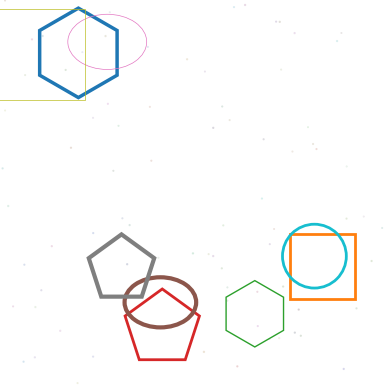[{"shape": "hexagon", "thickness": 2.5, "radius": 0.58, "center": [0.204, 0.863]}, {"shape": "square", "thickness": 2, "radius": 0.42, "center": [0.838, 0.308]}, {"shape": "hexagon", "thickness": 1, "radius": 0.43, "center": [0.662, 0.185]}, {"shape": "pentagon", "thickness": 2, "radius": 0.51, "center": [0.421, 0.148]}, {"shape": "oval", "thickness": 3, "radius": 0.46, "center": [0.417, 0.215]}, {"shape": "oval", "thickness": 0.5, "radius": 0.51, "center": [0.279, 0.891]}, {"shape": "pentagon", "thickness": 3, "radius": 0.45, "center": [0.316, 0.302]}, {"shape": "square", "thickness": 0.5, "radius": 0.59, "center": [0.102, 0.859]}, {"shape": "circle", "thickness": 2, "radius": 0.41, "center": [0.817, 0.335]}]